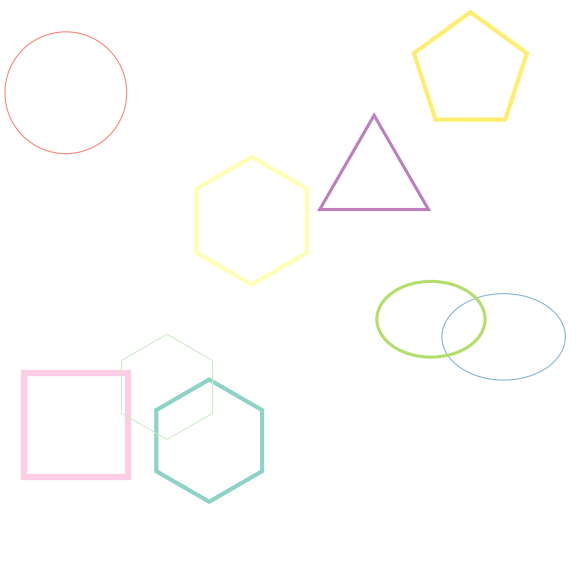[{"shape": "hexagon", "thickness": 2, "radius": 0.53, "center": [0.362, 0.236]}, {"shape": "hexagon", "thickness": 2, "radius": 0.55, "center": [0.436, 0.617]}, {"shape": "circle", "thickness": 0.5, "radius": 0.53, "center": [0.114, 0.839]}, {"shape": "oval", "thickness": 0.5, "radius": 0.53, "center": [0.872, 0.416]}, {"shape": "oval", "thickness": 1.5, "radius": 0.47, "center": [0.746, 0.446]}, {"shape": "square", "thickness": 3, "radius": 0.45, "center": [0.132, 0.263]}, {"shape": "triangle", "thickness": 1.5, "radius": 0.54, "center": [0.648, 0.691]}, {"shape": "hexagon", "thickness": 0.5, "radius": 0.46, "center": [0.289, 0.329]}, {"shape": "pentagon", "thickness": 2, "radius": 0.51, "center": [0.815, 0.875]}]